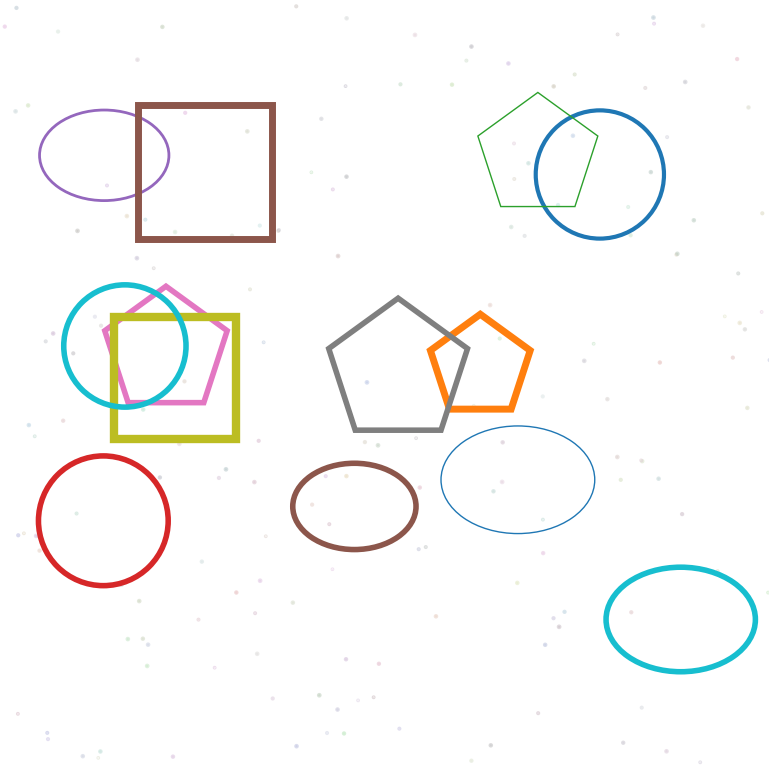[{"shape": "circle", "thickness": 1.5, "radius": 0.42, "center": [0.779, 0.773]}, {"shape": "oval", "thickness": 0.5, "radius": 0.5, "center": [0.673, 0.377]}, {"shape": "pentagon", "thickness": 2.5, "radius": 0.34, "center": [0.624, 0.524]}, {"shape": "pentagon", "thickness": 0.5, "radius": 0.41, "center": [0.699, 0.798]}, {"shape": "circle", "thickness": 2, "radius": 0.42, "center": [0.134, 0.324]}, {"shape": "oval", "thickness": 1, "radius": 0.42, "center": [0.135, 0.798]}, {"shape": "oval", "thickness": 2, "radius": 0.4, "center": [0.46, 0.342]}, {"shape": "square", "thickness": 2.5, "radius": 0.43, "center": [0.266, 0.777]}, {"shape": "pentagon", "thickness": 2, "radius": 0.42, "center": [0.216, 0.545]}, {"shape": "pentagon", "thickness": 2, "radius": 0.47, "center": [0.517, 0.518]}, {"shape": "square", "thickness": 3, "radius": 0.4, "center": [0.228, 0.51]}, {"shape": "oval", "thickness": 2, "radius": 0.48, "center": [0.884, 0.195]}, {"shape": "circle", "thickness": 2, "radius": 0.4, "center": [0.162, 0.551]}]